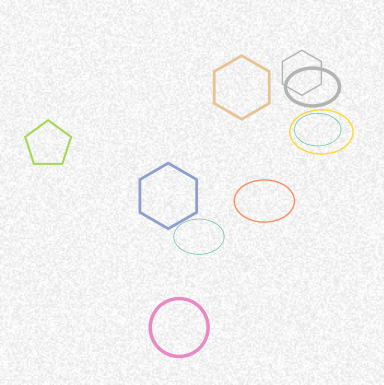[{"shape": "oval", "thickness": 0.5, "radius": 0.33, "center": [0.517, 0.385]}, {"shape": "oval", "thickness": 0.5, "radius": 0.3, "center": [0.825, 0.663]}, {"shape": "oval", "thickness": 1, "radius": 0.39, "center": [0.687, 0.478]}, {"shape": "hexagon", "thickness": 2, "radius": 0.43, "center": [0.437, 0.491]}, {"shape": "circle", "thickness": 2.5, "radius": 0.38, "center": [0.465, 0.149]}, {"shape": "pentagon", "thickness": 1.5, "radius": 0.31, "center": [0.125, 0.625]}, {"shape": "oval", "thickness": 1, "radius": 0.41, "center": [0.835, 0.657]}, {"shape": "hexagon", "thickness": 2, "radius": 0.41, "center": [0.628, 0.773]}, {"shape": "oval", "thickness": 2.5, "radius": 0.35, "center": [0.812, 0.774]}, {"shape": "hexagon", "thickness": 1, "radius": 0.29, "center": [0.784, 0.811]}]